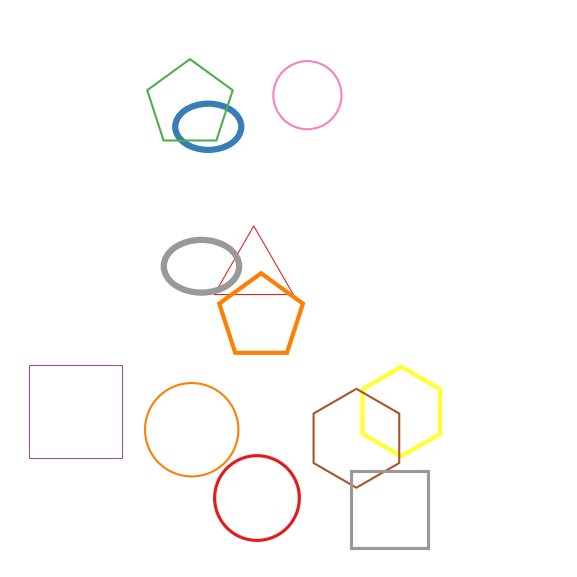[{"shape": "circle", "thickness": 1.5, "radius": 0.37, "center": [0.445, 0.137]}, {"shape": "triangle", "thickness": 0.5, "radius": 0.4, "center": [0.439, 0.529]}, {"shape": "oval", "thickness": 3, "radius": 0.29, "center": [0.361, 0.78]}, {"shape": "pentagon", "thickness": 1, "radius": 0.39, "center": [0.329, 0.819]}, {"shape": "square", "thickness": 0.5, "radius": 0.4, "center": [0.13, 0.287]}, {"shape": "circle", "thickness": 1, "radius": 0.4, "center": [0.332, 0.255]}, {"shape": "pentagon", "thickness": 2, "radius": 0.38, "center": [0.452, 0.45]}, {"shape": "hexagon", "thickness": 2, "radius": 0.39, "center": [0.695, 0.287]}, {"shape": "hexagon", "thickness": 1, "radius": 0.43, "center": [0.617, 0.24]}, {"shape": "circle", "thickness": 1, "radius": 0.29, "center": [0.532, 0.834]}, {"shape": "square", "thickness": 1.5, "radius": 0.33, "center": [0.674, 0.117]}, {"shape": "oval", "thickness": 3, "radius": 0.33, "center": [0.349, 0.538]}]